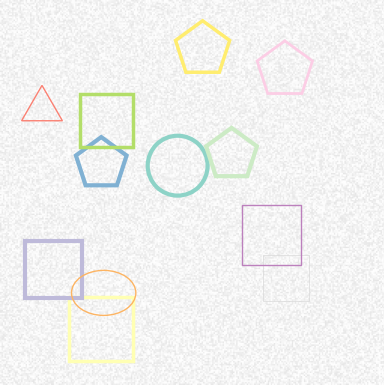[{"shape": "circle", "thickness": 3, "radius": 0.39, "center": [0.461, 0.57]}, {"shape": "square", "thickness": 2.5, "radius": 0.42, "center": [0.262, 0.146]}, {"shape": "square", "thickness": 3, "radius": 0.37, "center": [0.14, 0.301]}, {"shape": "triangle", "thickness": 1, "radius": 0.31, "center": [0.109, 0.717]}, {"shape": "pentagon", "thickness": 3, "radius": 0.35, "center": [0.263, 0.575]}, {"shape": "oval", "thickness": 1, "radius": 0.42, "center": [0.269, 0.239]}, {"shape": "square", "thickness": 2.5, "radius": 0.35, "center": [0.277, 0.686]}, {"shape": "pentagon", "thickness": 2, "radius": 0.38, "center": [0.74, 0.818]}, {"shape": "square", "thickness": 0.5, "radius": 0.3, "center": [0.743, 0.278]}, {"shape": "square", "thickness": 1, "radius": 0.38, "center": [0.705, 0.39]}, {"shape": "pentagon", "thickness": 3, "radius": 0.35, "center": [0.601, 0.599]}, {"shape": "pentagon", "thickness": 2.5, "radius": 0.37, "center": [0.526, 0.872]}]